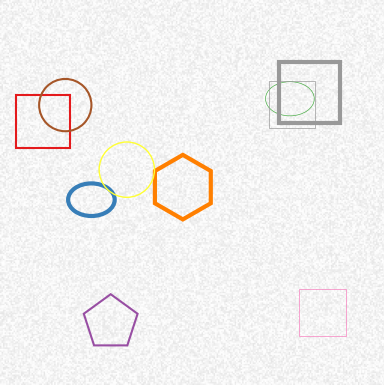[{"shape": "square", "thickness": 1.5, "radius": 0.35, "center": [0.112, 0.684]}, {"shape": "oval", "thickness": 3, "radius": 0.3, "center": [0.237, 0.481]}, {"shape": "oval", "thickness": 0.5, "radius": 0.32, "center": [0.753, 0.743]}, {"shape": "pentagon", "thickness": 1.5, "radius": 0.37, "center": [0.288, 0.162]}, {"shape": "hexagon", "thickness": 3, "radius": 0.42, "center": [0.475, 0.514]}, {"shape": "circle", "thickness": 1, "radius": 0.36, "center": [0.329, 0.559]}, {"shape": "circle", "thickness": 1.5, "radius": 0.34, "center": [0.17, 0.727]}, {"shape": "square", "thickness": 0.5, "radius": 0.31, "center": [0.837, 0.188]}, {"shape": "square", "thickness": 3, "radius": 0.4, "center": [0.804, 0.759]}, {"shape": "square", "thickness": 0.5, "radius": 0.3, "center": [0.758, 0.729]}]